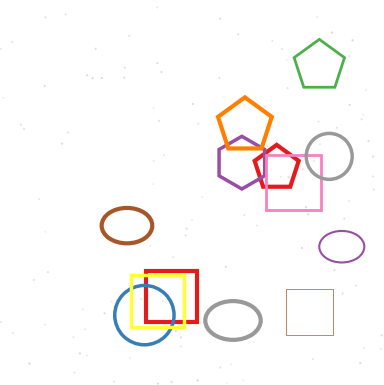[{"shape": "square", "thickness": 3, "radius": 0.33, "center": [0.446, 0.229]}, {"shape": "pentagon", "thickness": 3, "radius": 0.3, "center": [0.719, 0.564]}, {"shape": "circle", "thickness": 2.5, "radius": 0.39, "center": [0.375, 0.181]}, {"shape": "pentagon", "thickness": 2, "radius": 0.34, "center": [0.829, 0.829]}, {"shape": "hexagon", "thickness": 2.5, "radius": 0.34, "center": [0.628, 0.578]}, {"shape": "oval", "thickness": 1.5, "radius": 0.29, "center": [0.888, 0.359]}, {"shape": "pentagon", "thickness": 3, "radius": 0.37, "center": [0.636, 0.674]}, {"shape": "square", "thickness": 2.5, "radius": 0.34, "center": [0.409, 0.217]}, {"shape": "square", "thickness": 0.5, "radius": 0.3, "center": [0.804, 0.189]}, {"shape": "oval", "thickness": 3, "radius": 0.33, "center": [0.33, 0.414]}, {"shape": "square", "thickness": 2, "radius": 0.35, "center": [0.762, 0.526]}, {"shape": "circle", "thickness": 2.5, "radius": 0.3, "center": [0.855, 0.594]}, {"shape": "oval", "thickness": 3, "radius": 0.36, "center": [0.605, 0.168]}]